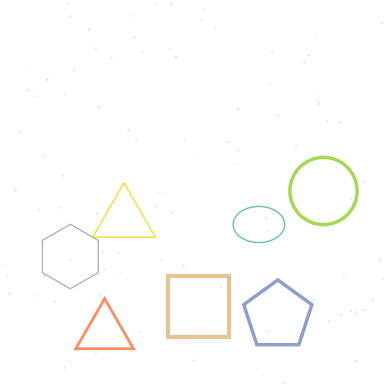[{"shape": "oval", "thickness": 1, "radius": 0.33, "center": [0.672, 0.417]}, {"shape": "triangle", "thickness": 2, "radius": 0.43, "center": [0.272, 0.138]}, {"shape": "pentagon", "thickness": 2.5, "radius": 0.46, "center": [0.722, 0.18]}, {"shape": "circle", "thickness": 2.5, "radius": 0.44, "center": [0.84, 0.504]}, {"shape": "triangle", "thickness": 1, "radius": 0.47, "center": [0.322, 0.431]}, {"shape": "square", "thickness": 3, "radius": 0.39, "center": [0.516, 0.204]}, {"shape": "hexagon", "thickness": 1, "radius": 0.42, "center": [0.183, 0.334]}]